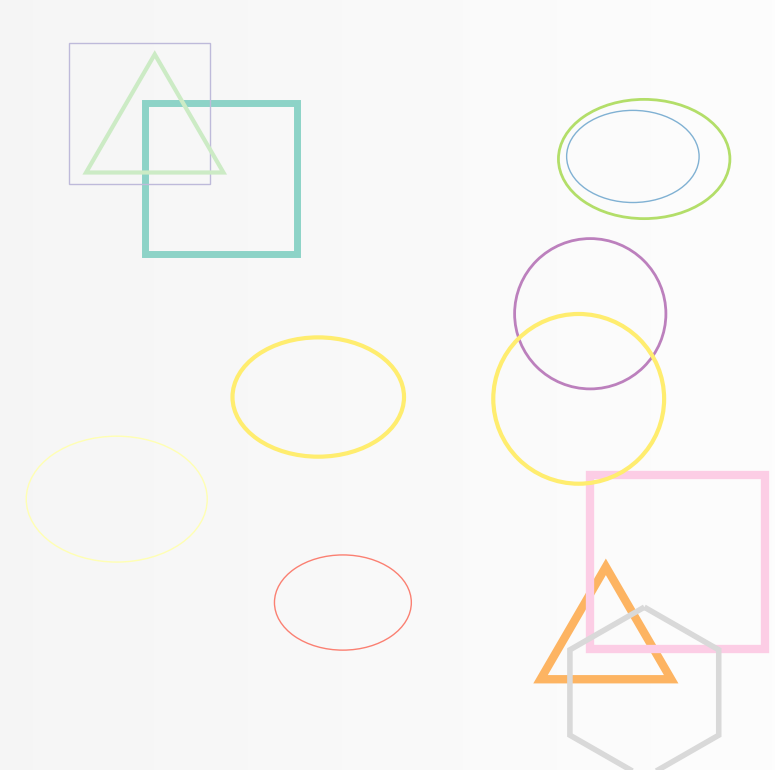[{"shape": "square", "thickness": 2.5, "radius": 0.49, "center": [0.286, 0.768]}, {"shape": "oval", "thickness": 0.5, "radius": 0.58, "center": [0.151, 0.352]}, {"shape": "square", "thickness": 0.5, "radius": 0.46, "center": [0.18, 0.852]}, {"shape": "oval", "thickness": 0.5, "radius": 0.44, "center": [0.442, 0.217]}, {"shape": "oval", "thickness": 0.5, "radius": 0.43, "center": [0.817, 0.797]}, {"shape": "triangle", "thickness": 3, "radius": 0.49, "center": [0.782, 0.167]}, {"shape": "oval", "thickness": 1, "radius": 0.55, "center": [0.831, 0.793]}, {"shape": "square", "thickness": 3, "radius": 0.56, "center": [0.874, 0.27]}, {"shape": "hexagon", "thickness": 2, "radius": 0.55, "center": [0.831, 0.101]}, {"shape": "circle", "thickness": 1, "radius": 0.49, "center": [0.762, 0.593]}, {"shape": "triangle", "thickness": 1.5, "radius": 0.51, "center": [0.2, 0.827]}, {"shape": "circle", "thickness": 1.5, "radius": 0.55, "center": [0.747, 0.482]}, {"shape": "oval", "thickness": 1.5, "radius": 0.55, "center": [0.411, 0.484]}]